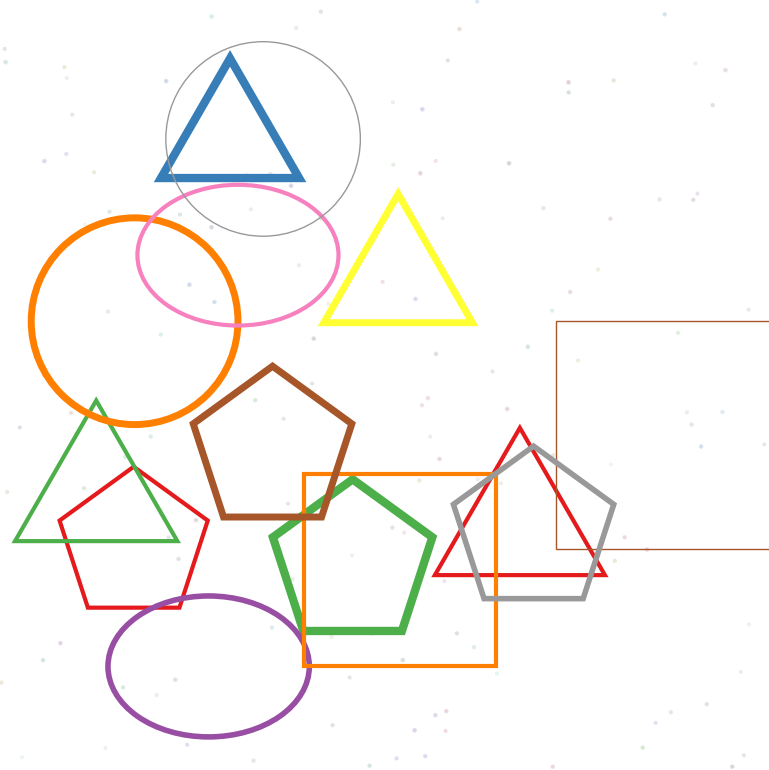[{"shape": "pentagon", "thickness": 1.5, "radius": 0.51, "center": [0.174, 0.293]}, {"shape": "triangle", "thickness": 1.5, "radius": 0.64, "center": [0.675, 0.317]}, {"shape": "triangle", "thickness": 3, "radius": 0.52, "center": [0.299, 0.821]}, {"shape": "triangle", "thickness": 1.5, "radius": 0.61, "center": [0.125, 0.358]}, {"shape": "pentagon", "thickness": 3, "radius": 0.54, "center": [0.458, 0.269]}, {"shape": "oval", "thickness": 2, "radius": 0.65, "center": [0.271, 0.135]}, {"shape": "square", "thickness": 1.5, "radius": 0.62, "center": [0.519, 0.26]}, {"shape": "circle", "thickness": 2.5, "radius": 0.67, "center": [0.175, 0.583]}, {"shape": "triangle", "thickness": 2.5, "radius": 0.56, "center": [0.517, 0.637]}, {"shape": "pentagon", "thickness": 2.5, "radius": 0.54, "center": [0.354, 0.416]}, {"shape": "square", "thickness": 0.5, "radius": 0.74, "center": [0.87, 0.435]}, {"shape": "oval", "thickness": 1.5, "radius": 0.65, "center": [0.309, 0.669]}, {"shape": "pentagon", "thickness": 2, "radius": 0.55, "center": [0.693, 0.311]}, {"shape": "circle", "thickness": 0.5, "radius": 0.63, "center": [0.342, 0.82]}]